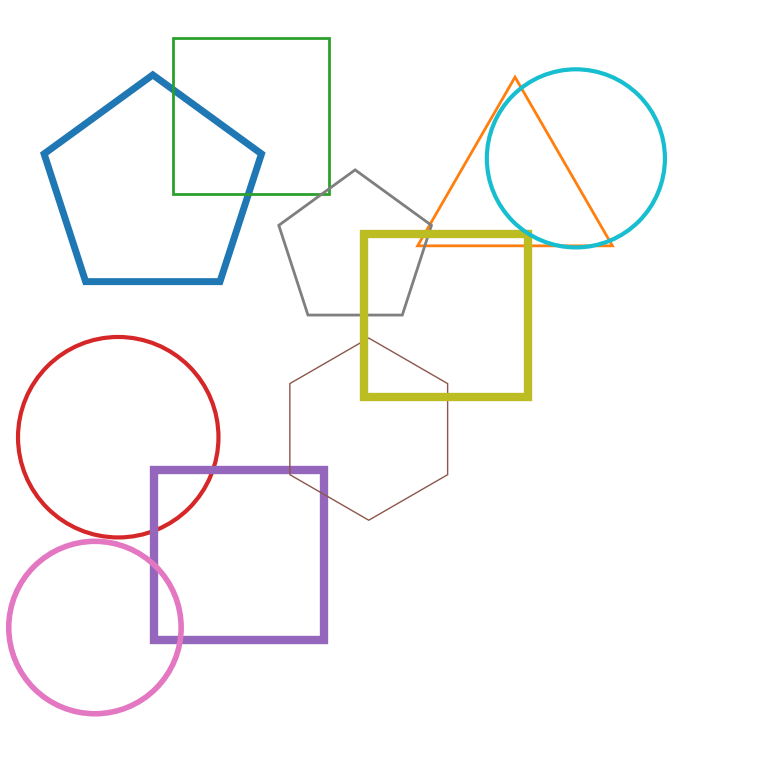[{"shape": "pentagon", "thickness": 2.5, "radius": 0.74, "center": [0.198, 0.754]}, {"shape": "triangle", "thickness": 1, "radius": 0.73, "center": [0.669, 0.754]}, {"shape": "square", "thickness": 1, "radius": 0.51, "center": [0.326, 0.849]}, {"shape": "circle", "thickness": 1.5, "radius": 0.65, "center": [0.154, 0.432]}, {"shape": "square", "thickness": 3, "radius": 0.55, "center": [0.31, 0.279]}, {"shape": "hexagon", "thickness": 0.5, "radius": 0.59, "center": [0.479, 0.443]}, {"shape": "circle", "thickness": 2, "radius": 0.56, "center": [0.123, 0.185]}, {"shape": "pentagon", "thickness": 1, "radius": 0.52, "center": [0.461, 0.675]}, {"shape": "square", "thickness": 3, "radius": 0.53, "center": [0.58, 0.59]}, {"shape": "circle", "thickness": 1.5, "radius": 0.58, "center": [0.748, 0.794]}]